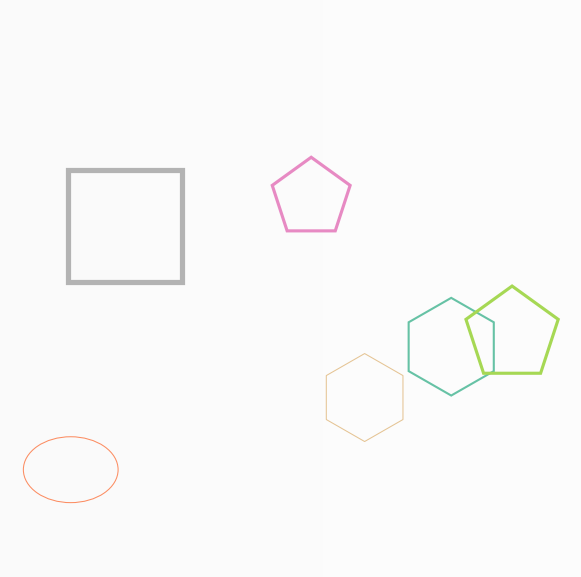[{"shape": "hexagon", "thickness": 1, "radius": 0.42, "center": [0.776, 0.399]}, {"shape": "oval", "thickness": 0.5, "radius": 0.41, "center": [0.122, 0.186]}, {"shape": "pentagon", "thickness": 1.5, "radius": 0.35, "center": [0.535, 0.656]}, {"shape": "pentagon", "thickness": 1.5, "radius": 0.42, "center": [0.881, 0.42]}, {"shape": "hexagon", "thickness": 0.5, "radius": 0.38, "center": [0.627, 0.311]}, {"shape": "square", "thickness": 2.5, "radius": 0.49, "center": [0.215, 0.608]}]